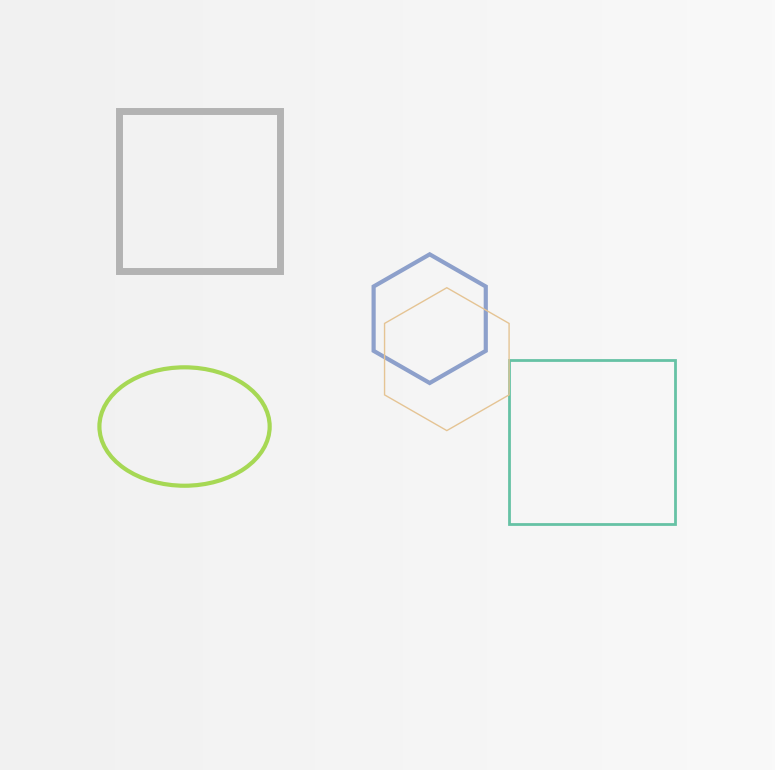[{"shape": "square", "thickness": 1, "radius": 0.53, "center": [0.764, 0.425]}, {"shape": "hexagon", "thickness": 1.5, "radius": 0.42, "center": [0.554, 0.586]}, {"shape": "oval", "thickness": 1.5, "radius": 0.55, "center": [0.238, 0.446]}, {"shape": "hexagon", "thickness": 0.5, "radius": 0.46, "center": [0.577, 0.534]}, {"shape": "square", "thickness": 2.5, "radius": 0.52, "center": [0.258, 0.751]}]